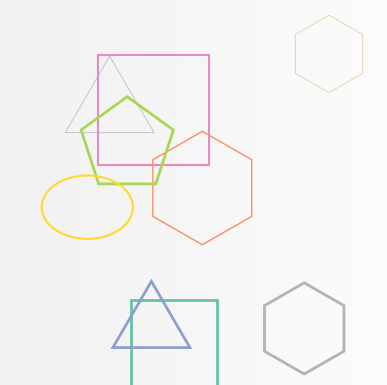[{"shape": "square", "thickness": 2, "radius": 0.56, "center": [0.449, 0.109]}, {"shape": "hexagon", "thickness": 1, "radius": 0.74, "center": [0.522, 0.512]}, {"shape": "triangle", "thickness": 2, "radius": 0.57, "center": [0.391, 0.155]}, {"shape": "square", "thickness": 1.5, "radius": 0.71, "center": [0.396, 0.715]}, {"shape": "pentagon", "thickness": 2, "radius": 0.63, "center": [0.328, 0.624]}, {"shape": "oval", "thickness": 1.5, "radius": 0.59, "center": [0.225, 0.462]}, {"shape": "hexagon", "thickness": 0.5, "radius": 0.5, "center": [0.849, 0.86]}, {"shape": "hexagon", "thickness": 2, "radius": 0.59, "center": [0.785, 0.147]}, {"shape": "triangle", "thickness": 0.5, "radius": 0.66, "center": [0.283, 0.722]}]